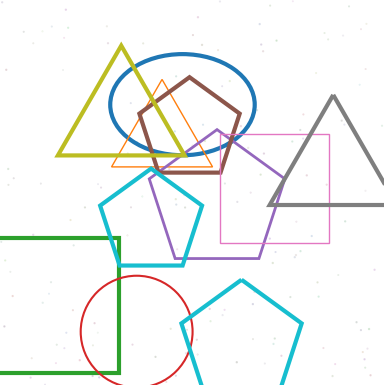[{"shape": "oval", "thickness": 3, "radius": 0.94, "center": [0.474, 0.728]}, {"shape": "triangle", "thickness": 1, "radius": 0.76, "center": [0.421, 0.642]}, {"shape": "square", "thickness": 3, "radius": 0.87, "center": [0.135, 0.206]}, {"shape": "circle", "thickness": 1.5, "radius": 0.73, "center": [0.355, 0.139]}, {"shape": "pentagon", "thickness": 2, "radius": 0.93, "center": [0.564, 0.478]}, {"shape": "pentagon", "thickness": 3, "radius": 0.68, "center": [0.492, 0.662]}, {"shape": "square", "thickness": 1, "radius": 0.71, "center": [0.713, 0.509]}, {"shape": "triangle", "thickness": 3, "radius": 0.95, "center": [0.866, 0.563]}, {"shape": "triangle", "thickness": 3, "radius": 0.95, "center": [0.315, 0.691]}, {"shape": "pentagon", "thickness": 3, "radius": 0.7, "center": [0.392, 0.423]}, {"shape": "pentagon", "thickness": 3, "radius": 0.82, "center": [0.627, 0.109]}]